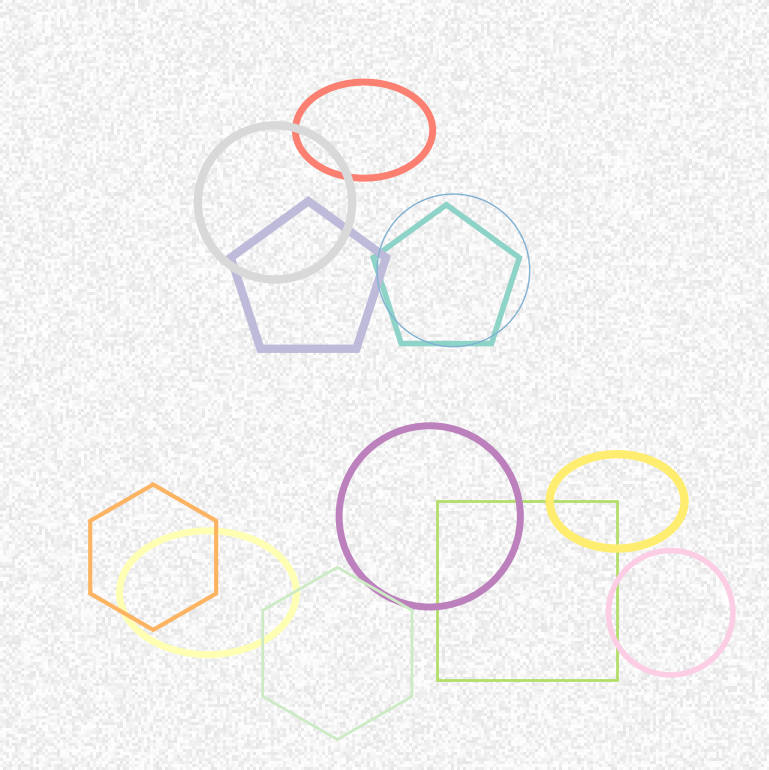[{"shape": "pentagon", "thickness": 2, "radius": 0.5, "center": [0.58, 0.634]}, {"shape": "oval", "thickness": 2.5, "radius": 0.57, "center": [0.27, 0.23]}, {"shape": "pentagon", "thickness": 3, "radius": 0.53, "center": [0.401, 0.633]}, {"shape": "oval", "thickness": 2.5, "radius": 0.45, "center": [0.473, 0.831]}, {"shape": "circle", "thickness": 0.5, "radius": 0.5, "center": [0.589, 0.649]}, {"shape": "hexagon", "thickness": 1.5, "radius": 0.47, "center": [0.199, 0.276]}, {"shape": "square", "thickness": 1, "radius": 0.58, "center": [0.685, 0.233]}, {"shape": "circle", "thickness": 2, "radius": 0.4, "center": [0.871, 0.204]}, {"shape": "circle", "thickness": 3, "radius": 0.5, "center": [0.357, 0.737]}, {"shape": "circle", "thickness": 2.5, "radius": 0.59, "center": [0.558, 0.329]}, {"shape": "hexagon", "thickness": 1, "radius": 0.56, "center": [0.438, 0.151]}, {"shape": "oval", "thickness": 3, "radius": 0.44, "center": [0.801, 0.349]}]